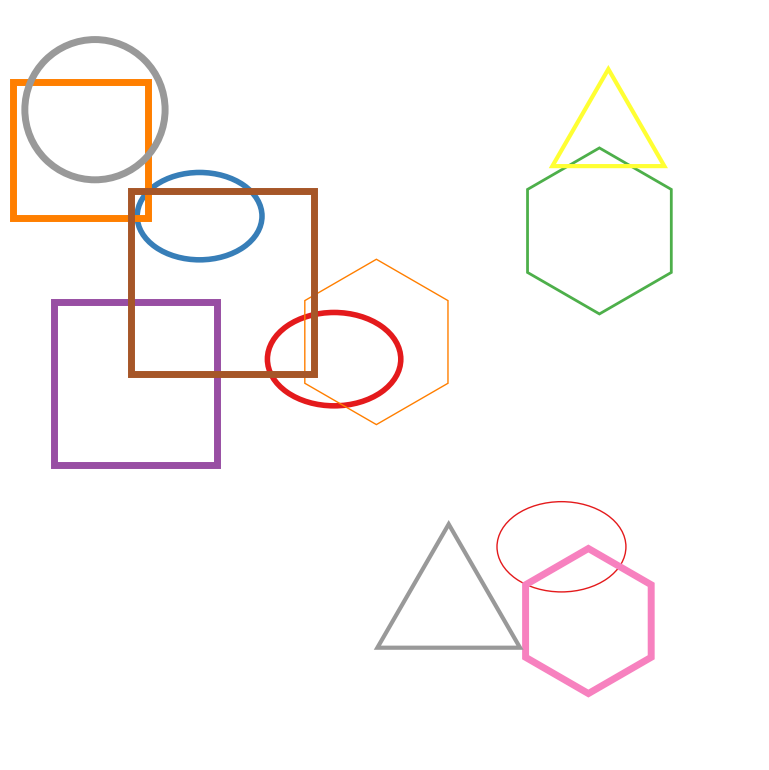[{"shape": "oval", "thickness": 0.5, "radius": 0.42, "center": [0.729, 0.29]}, {"shape": "oval", "thickness": 2, "radius": 0.43, "center": [0.434, 0.534]}, {"shape": "oval", "thickness": 2, "radius": 0.41, "center": [0.259, 0.719]}, {"shape": "hexagon", "thickness": 1, "radius": 0.54, "center": [0.778, 0.7]}, {"shape": "square", "thickness": 2.5, "radius": 0.53, "center": [0.176, 0.502]}, {"shape": "hexagon", "thickness": 0.5, "radius": 0.54, "center": [0.489, 0.556]}, {"shape": "square", "thickness": 2.5, "radius": 0.44, "center": [0.104, 0.805]}, {"shape": "triangle", "thickness": 1.5, "radius": 0.42, "center": [0.79, 0.826]}, {"shape": "square", "thickness": 2.5, "radius": 0.59, "center": [0.289, 0.633]}, {"shape": "hexagon", "thickness": 2.5, "radius": 0.47, "center": [0.764, 0.193]}, {"shape": "triangle", "thickness": 1.5, "radius": 0.53, "center": [0.583, 0.212]}, {"shape": "circle", "thickness": 2.5, "radius": 0.46, "center": [0.123, 0.858]}]